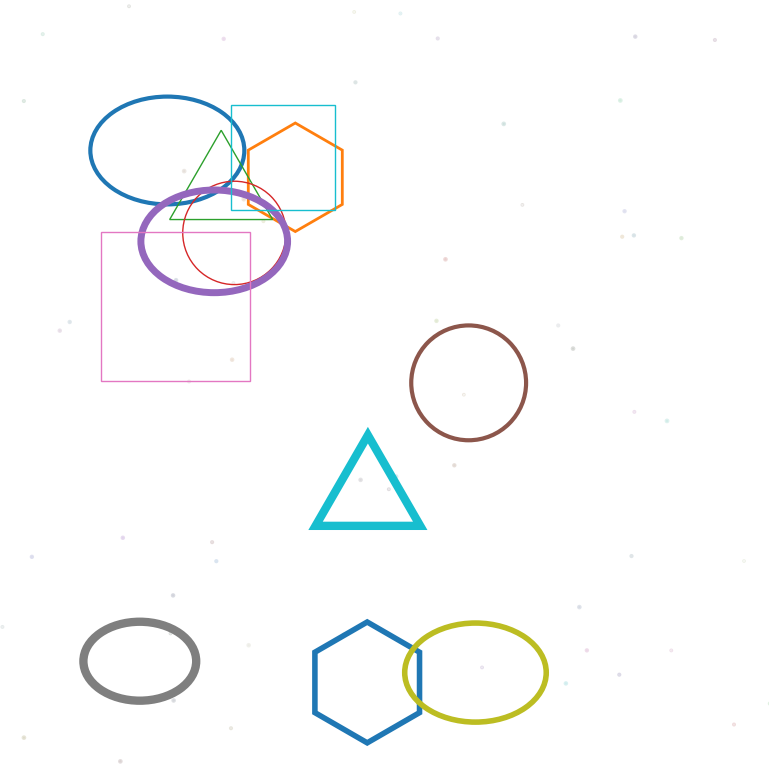[{"shape": "oval", "thickness": 1.5, "radius": 0.5, "center": [0.217, 0.805]}, {"shape": "hexagon", "thickness": 2, "radius": 0.39, "center": [0.477, 0.114]}, {"shape": "hexagon", "thickness": 1, "radius": 0.35, "center": [0.384, 0.77]}, {"shape": "triangle", "thickness": 0.5, "radius": 0.39, "center": [0.287, 0.754]}, {"shape": "circle", "thickness": 0.5, "radius": 0.34, "center": [0.304, 0.698]}, {"shape": "oval", "thickness": 2.5, "radius": 0.48, "center": [0.278, 0.687]}, {"shape": "circle", "thickness": 1.5, "radius": 0.37, "center": [0.609, 0.503]}, {"shape": "square", "thickness": 0.5, "radius": 0.48, "center": [0.228, 0.602]}, {"shape": "oval", "thickness": 3, "radius": 0.37, "center": [0.182, 0.141]}, {"shape": "oval", "thickness": 2, "radius": 0.46, "center": [0.617, 0.127]}, {"shape": "square", "thickness": 0.5, "radius": 0.34, "center": [0.368, 0.796]}, {"shape": "triangle", "thickness": 3, "radius": 0.39, "center": [0.478, 0.356]}]